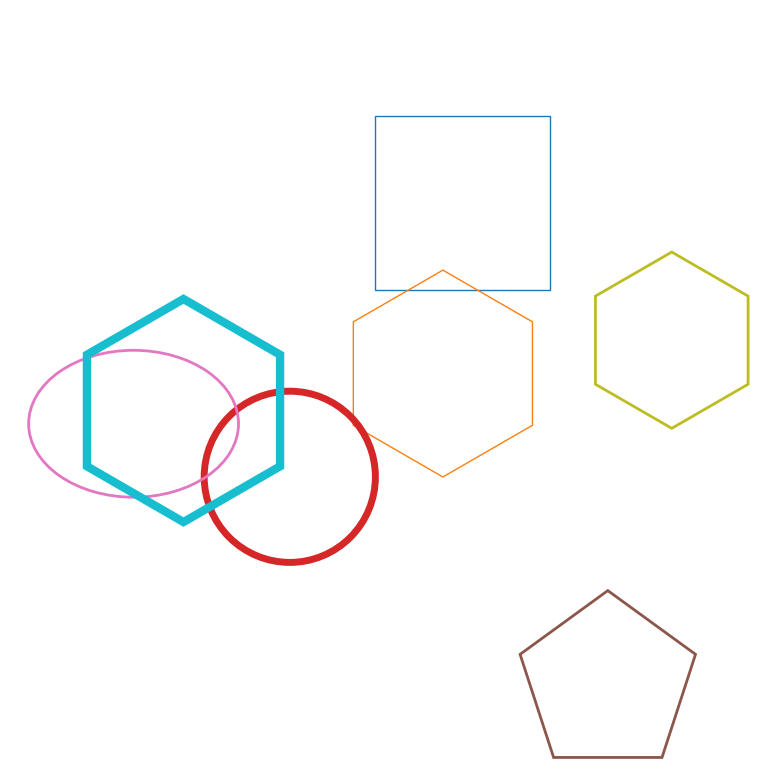[{"shape": "square", "thickness": 0.5, "radius": 0.57, "center": [0.6, 0.736]}, {"shape": "hexagon", "thickness": 0.5, "radius": 0.67, "center": [0.575, 0.515]}, {"shape": "circle", "thickness": 2.5, "radius": 0.56, "center": [0.376, 0.381]}, {"shape": "pentagon", "thickness": 1, "radius": 0.6, "center": [0.789, 0.113]}, {"shape": "oval", "thickness": 1, "radius": 0.68, "center": [0.173, 0.45]}, {"shape": "hexagon", "thickness": 1, "radius": 0.57, "center": [0.872, 0.558]}, {"shape": "hexagon", "thickness": 3, "radius": 0.72, "center": [0.238, 0.467]}]